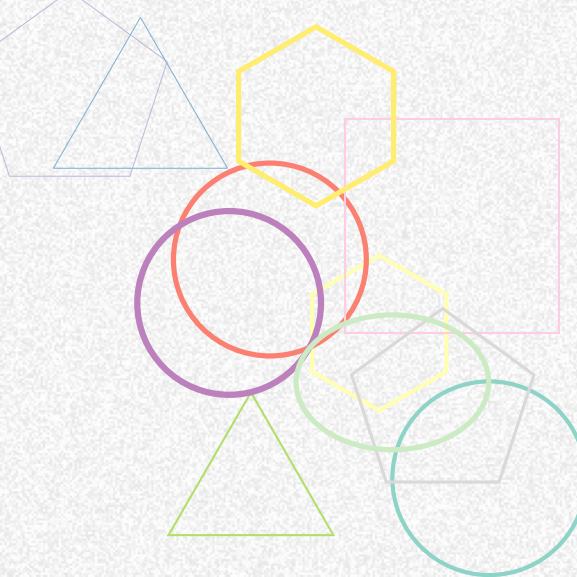[{"shape": "circle", "thickness": 2, "radius": 0.84, "center": [0.847, 0.171]}, {"shape": "hexagon", "thickness": 2, "radius": 0.67, "center": [0.657, 0.422]}, {"shape": "pentagon", "thickness": 0.5, "radius": 0.89, "center": [0.121, 0.838]}, {"shape": "circle", "thickness": 2.5, "radius": 0.83, "center": [0.467, 0.55]}, {"shape": "triangle", "thickness": 0.5, "radius": 0.87, "center": [0.243, 0.795]}, {"shape": "triangle", "thickness": 1, "radius": 0.82, "center": [0.435, 0.155]}, {"shape": "square", "thickness": 1, "radius": 0.93, "center": [0.782, 0.608]}, {"shape": "pentagon", "thickness": 1.5, "radius": 0.83, "center": [0.767, 0.299]}, {"shape": "circle", "thickness": 3, "radius": 0.8, "center": [0.397, 0.475]}, {"shape": "oval", "thickness": 2.5, "radius": 0.83, "center": [0.68, 0.337]}, {"shape": "hexagon", "thickness": 2.5, "radius": 0.78, "center": [0.547, 0.798]}]